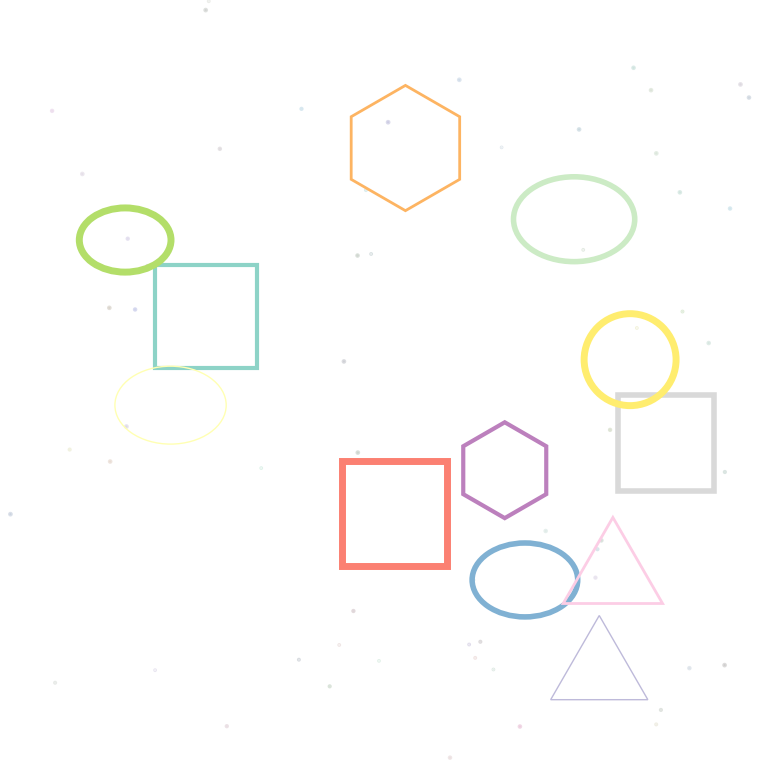[{"shape": "square", "thickness": 1.5, "radius": 0.33, "center": [0.268, 0.589]}, {"shape": "oval", "thickness": 0.5, "radius": 0.36, "center": [0.221, 0.474]}, {"shape": "triangle", "thickness": 0.5, "radius": 0.36, "center": [0.778, 0.128]}, {"shape": "square", "thickness": 2.5, "radius": 0.34, "center": [0.512, 0.334]}, {"shape": "oval", "thickness": 2, "radius": 0.34, "center": [0.682, 0.247]}, {"shape": "hexagon", "thickness": 1, "radius": 0.41, "center": [0.527, 0.808]}, {"shape": "oval", "thickness": 2.5, "radius": 0.3, "center": [0.163, 0.688]}, {"shape": "triangle", "thickness": 1, "radius": 0.37, "center": [0.796, 0.253]}, {"shape": "square", "thickness": 2, "radius": 0.31, "center": [0.865, 0.424]}, {"shape": "hexagon", "thickness": 1.5, "radius": 0.31, "center": [0.656, 0.389]}, {"shape": "oval", "thickness": 2, "radius": 0.39, "center": [0.746, 0.715]}, {"shape": "circle", "thickness": 2.5, "radius": 0.3, "center": [0.818, 0.533]}]